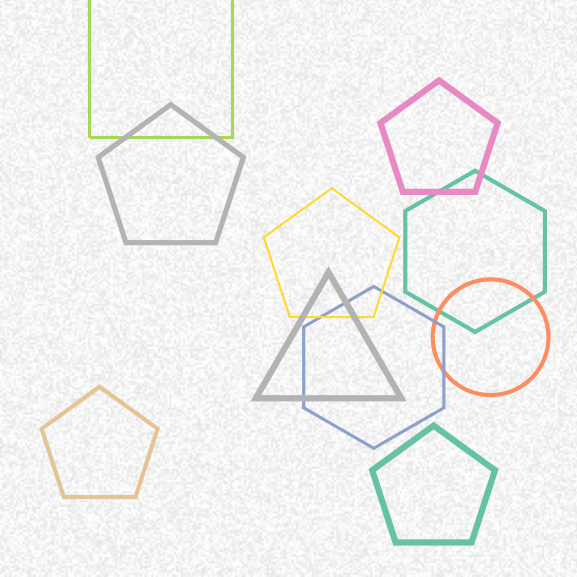[{"shape": "pentagon", "thickness": 3, "radius": 0.56, "center": [0.751, 0.15]}, {"shape": "hexagon", "thickness": 2, "radius": 0.7, "center": [0.823, 0.564]}, {"shape": "circle", "thickness": 2, "radius": 0.5, "center": [0.85, 0.415]}, {"shape": "hexagon", "thickness": 1.5, "radius": 0.7, "center": [0.647, 0.363]}, {"shape": "pentagon", "thickness": 3, "radius": 0.53, "center": [0.76, 0.753]}, {"shape": "square", "thickness": 1.5, "radius": 0.62, "center": [0.278, 0.886]}, {"shape": "pentagon", "thickness": 1, "radius": 0.62, "center": [0.574, 0.55]}, {"shape": "pentagon", "thickness": 2, "radius": 0.53, "center": [0.172, 0.224]}, {"shape": "pentagon", "thickness": 2.5, "radius": 0.66, "center": [0.296, 0.686]}, {"shape": "triangle", "thickness": 3, "radius": 0.73, "center": [0.569, 0.382]}]